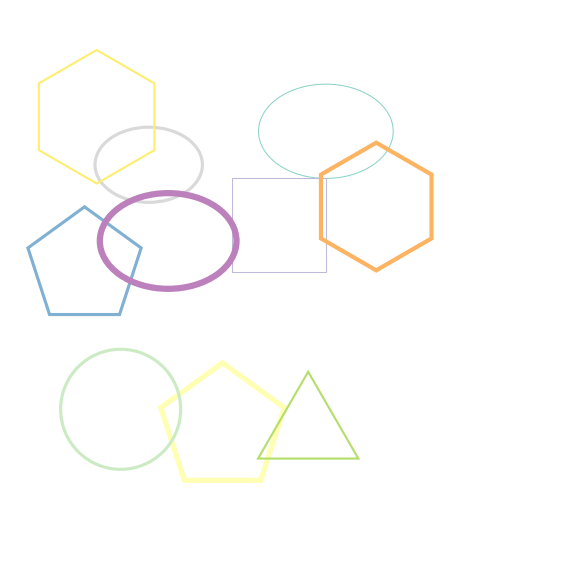[{"shape": "oval", "thickness": 0.5, "radius": 0.58, "center": [0.564, 0.772]}, {"shape": "pentagon", "thickness": 2.5, "radius": 0.56, "center": [0.385, 0.258]}, {"shape": "square", "thickness": 0.5, "radius": 0.41, "center": [0.483, 0.609]}, {"shape": "pentagon", "thickness": 1.5, "radius": 0.52, "center": [0.146, 0.538]}, {"shape": "hexagon", "thickness": 2, "radius": 0.55, "center": [0.651, 0.642]}, {"shape": "triangle", "thickness": 1, "radius": 0.5, "center": [0.534, 0.255]}, {"shape": "oval", "thickness": 1.5, "radius": 0.46, "center": [0.258, 0.714]}, {"shape": "oval", "thickness": 3, "radius": 0.59, "center": [0.291, 0.582]}, {"shape": "circle", "thickness": 1.5, "radius": 0.52, "center": [0.209, 0.29]}, {"shape": "hexagon", "thickness": 1, "radius": 0.58, "center": [0.167, 0.797]}]